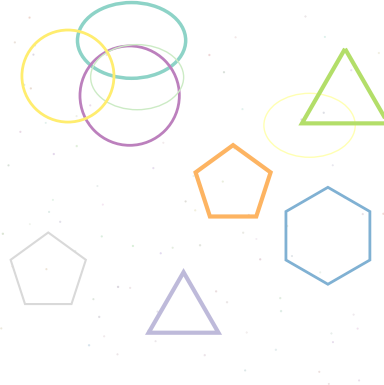[{"shape": "oval", "thickness": 2.5, "radius": 0.7, "center": [0.342, 0.895]}, {"shape": "oval", "thickness": 1, "radius": 0.59, "center": [0.804, 0.675]}, {"shape": "triangle", "thickness": 3, "radius": 0.52, "center": [0.477, 0.188]}, {"shape": "hexagon", "thickness": 2, "radius": 0.63, "center": [0.852, 0.388]}, {"shape": "pentagon", "thickness": 3, "radius": 0.51, "center": [0.605, 0.521]}, {"shape": "triangle", "thickness": 3, "radius": 0.65, "center": [0.896, 0.744]}, {"shape": "pentagon", "thickness": 1.5, "radius": 0.51, "center": [0.125, 0.293]}, {"shape": "circle", "thickness": 2, "radius": 0.65, "center": [0.337, 0.752]}, {"shape": "oval", "thickness": 1, "radius": 0.6, "center": [0.356, 0.8]}, {"shape": "circle", "thickness": 2, "radius": 0.6, "center": [0.176, 0.802]}]